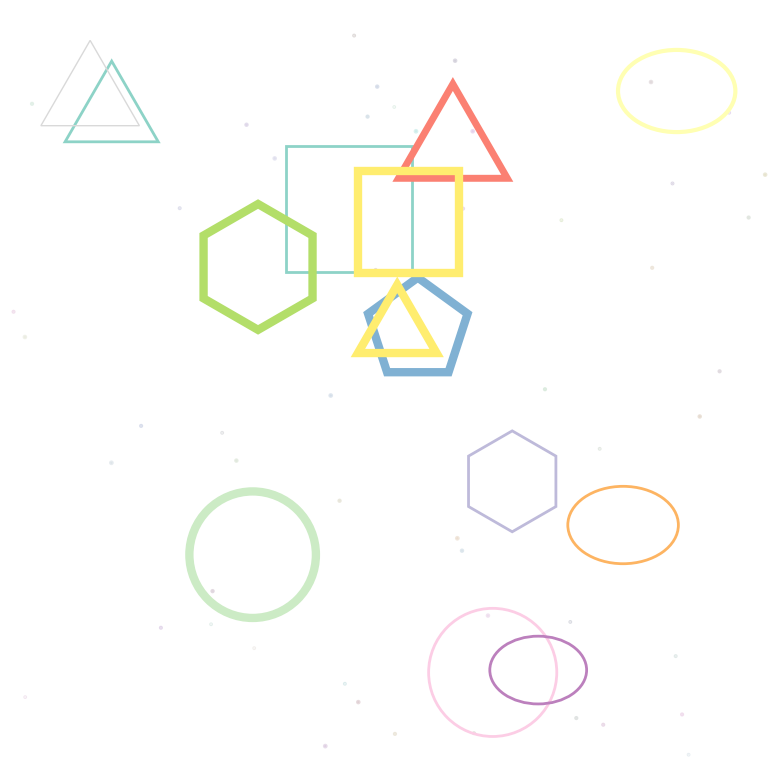[{"shape": "triangle", "thickness": 1, "radius": 0.35, "center": [0.145, 0.851]}, {"shape": "square", "thickness": 1, "radius": 0.41, "center": [0.453, 0.729]}, {"shape": "oval", "thickness": 1.5, "radius": 0.38, "center": [0.879, 0.882]}, {"shape": "hexagon", "thickness": 1, "radius": 0.33, "center": [0.665, 0.375]}, {"shape": "triangle", "thickness": 2.5, "radius": 0.41, "center": [0.588, 0.809]}, {"shape": "pentagon", "thickness": 3, "radius": 0.34, "center": [0.543, 0.572]}, {"shape": "oval", "thickness": 1, "radius": 0.36, "center": [0.809, 0.318]}, {"shape": "hexagon", "thickness": 3, "radius": 0.41, "center": [0.335, 0.653]}, {"shape": "circle", "thickness": 1, "radius": 0.42, "center": [0.64, 0.127]}, {"shape": "triangle", "thickness": 0.5, "radius": 0.37, "center": [0.117, 0.874]}, {"shape": "oval", "thickness": 1, "radius": 0.31, "center": [0.699, 0.13]}, {"shape": "circle", "thickness": 3, "radius": 0.41, "center": [0.328, 0.28]}, {"shape": "triangle", "thickness": 3, "radius": 0.3, "center": [0.516, 0.571]}, {"shape": "square", "thickness": 3, "radius": 0.33, "center": [0.53, 0.712]}]